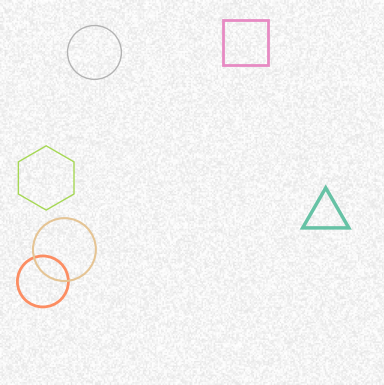[{"shape": "triangle", "thickness": 2.5, "radius": 0.35, "center": [0.846, 0.443]}, {"shape": "circle", "thickness": 2, "radius": 0.33, "center": [0.111, 0.269]}, {"shape": "square", "thickness": 2, "radius": 0.29, "center": [0.638, 0.89]}, {"shape": "hexagon", "thickness": 1, "radius": 0.42, "center": [0.12, 0.538]}, {"shape": "circle", "thickness": 1.5, "radius": 0.41, "center": [0.167, 0.352]}, {"shape": "circle", "thickness": 1, "radius": 0.35, "center": [0.245, 0.864]}]